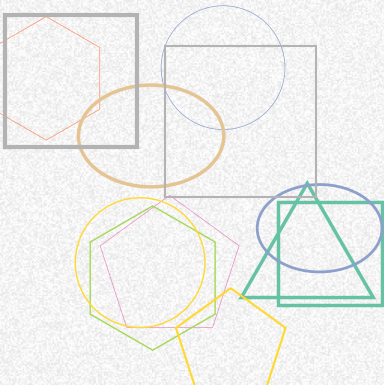[{"shape": "triangle", "thickness": 2.5, "radius": 0.99, "center": [0.798, 0.326]}, {"shape": "square", "thickness": 2.5, "radius": 0.67, "center": [0.857, 0.342]}, {"shape": "hexagon", "thickness": 0.5, "radius": 0.8, "center": [0.12, 0.796]}, {"shape": "oval", "thickness": 2, "radius": 0.81, "center": [0.83, 0.407]}, {"shape": "circle", "thickness": 0.5, "radius": 0.8, "center": [0.579, 0.824]}, {"shape": "pentagon", "thickness": 0.5, "radius": 0.95, "center": [0.441, 0.303]}, {"shape": "hexagon", "thickness": 1, "radius": 0.94, "center": [0.397, 0.278]}, {"shape": "pentagon", "thickness": 1.5, "radius": 0.75, "center": [0.599, 0.102]}, {"shape": "circle", "thickness": 1, "radius": 0.84, "center": [0.364, 0.318]}, {"shape": "oval", "thickness": 2.5, "radius": 0.94, "center": [0.393, 0.647]}, {"shape": "square", "thickness": 3, "radius": 0.85, "center": [0.184, 0.789]}, {"shape": "square", "thickness": 1.5, "radius": 0.98, "center": [0.624, 0.684]}]